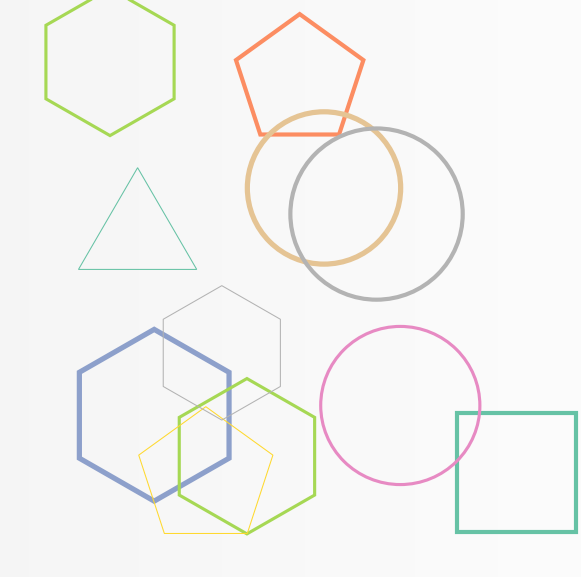[{"shape": "square", "thickness": 2, "radius": 0.51, "center": [0.889, 0.181]}, {"shape": "triangle", "thickness": 0.5, "radius": 0.59, "center": [0.237, 0.591]}, {"shape": "pentagon", "thickness": 2, "radius": 0.58, "center": [0.516, 0.859]}, {"shape": "hexagon", "thickness": 2.5, "radius": 0.74, "center": [0.265, 0.28]}, {"shape": "circle", "thickness": 1.5, "radius": 0.68, "center": [0.689, 0.297]}, {"shape": "hexagon", "thickness": 1.5, "radius": 0.64, "center": [0.189, 0.892]}, {"shape": "hexagon", "thickness": 1.5, "radius": 0.67, "center": [0.425, 0.209]}, {"shape": "pentagon", "thickness": 0.5, "radius": 0.61, "center": [0.354, 0.174]}, {"shape": "circle", "thickness": 2.5, "radius": 0.66, "center": [0.557, 0.674]}, {"shape": "hexagon", "thickness": 0.5, "radius": 0.58, "center": [0.382, 0.388]}, {"shape": "circle", "thickness": 2, "radius": 0.74, "center": [0.648, 0.628]}]